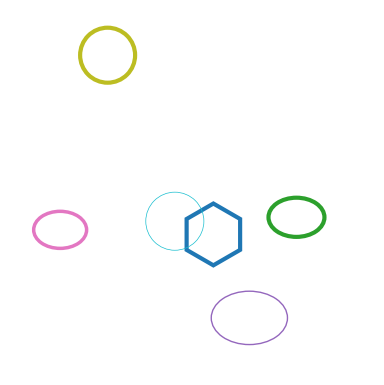[{"shape": "hexagon", "thickness": 3, "radius": 0.4, "center": [0.554, 0.391]}, {"shape": "oval", "thickness": 3, "radius": 0.36, "center": [0.77, 0.436]}, {"shape": "oval", "thickness": 1, "radius": 0.5, "center": [0.648, 0.174]}, {"shape": "oval", "thickness": 2.5, "radius": 0.34, "center": [0.156, 0.403]}, {"shape": "circle", "thickness": 3, "radius": 0.36, "center": [0.28, 0.857]}, {"shape": "circle", "thickness": 0.5, "radius": 0.38, "center": [0.454, 0.425]}]